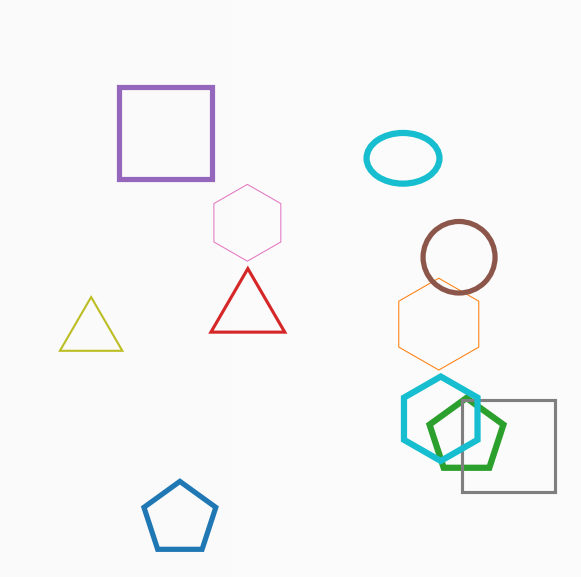[{"shape": "pentagon", "thickness": 2.5, "radius": 0.33, "center": [0.309, 0.101]}, {"shape": "hexagon", "thickness": 0.5, "radius": 0.4, "center": [0.755, 0.438]}, {"shape": "pentagon", "thickness": 3, "radius": 0.33, "center": [0.803, 0.243]}, {"shape": "triangle", "thickness": 1.5, "radius": 0.37, "center": [0.426, 0.461]}, {"shape": "square", "thickness": 2.5, "radius": 0.4, "center": [0.285, 0.768]}, {"shape": "circle", "thickness": 2.5, "radius": 0.31, "center": [0.79, 0.554]}, {"shape": "hexagon", "thickness": 0.5, "radius": 0.33, "center": [0.426, 0.613]}, {"shape": "square", "thickness": 1.5, "radius": 0.4, "center": [0.875, 0.226]}, {"shape": "triangle", "thickness": 1, "radius": 0.31, "center": [0.157, 0.423]}, {"shape": "hexagon", "thickness": 3, "radius": 0.37, "center": [0.758, 0.274]}, {"shape": "oval", "thickness": 3, "radius": 0.31, "center": [0.693, 0.725]}]